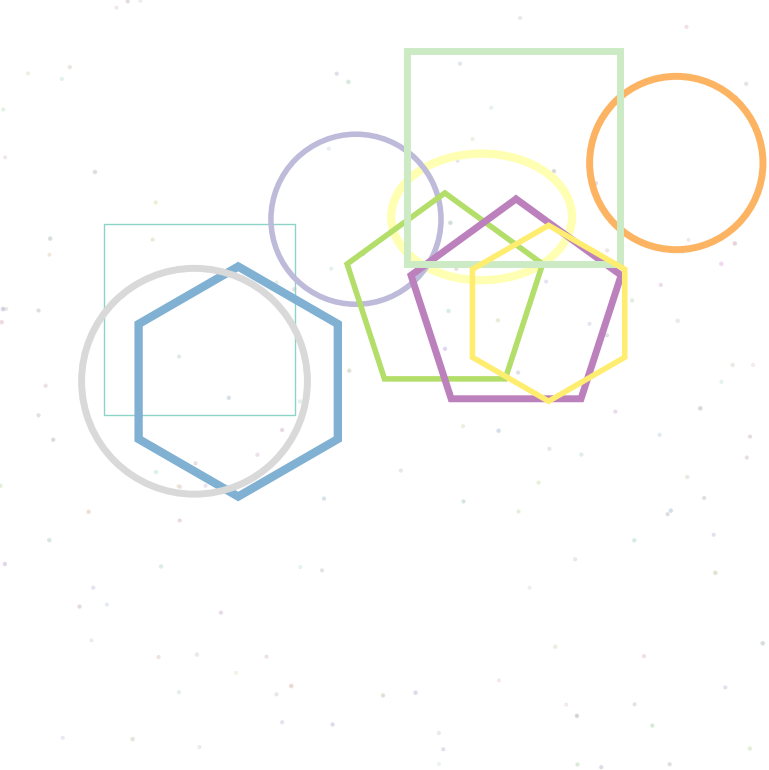[{"shape": "square", "thickness": 0.5, "radius": 0.62, "center": [0.259, 0.585]}, {"shape": "oval", "thickness": 3, "radius": 0.59, "center": [0.625, 0.718]}, {"shape": "circle", "thickness": 2, "radius": 0.55, "center": [0.462, 0.715]}, {"shape": "hexagon", "thickness": 3, "radius": 0.75, "center": [0.309, 0.505]}, {"shape": "circle", "thickness": 2.5, "radius": 0.56, "center": [0.878, 0.788]}, {"shape": "pentagon", "thickness": 2, "radius": 0.67, "center": [0.578, 0.616]}, {"shape": "circle", "thickness": 2.5, "radius": 0.73, "center": [0.253, 0.505]}, {"shape": "pentagon", "thickness": 2.5, "radius": 0.72, "center": [0.67, 0.598]}, {"shape": "square", "thickness": 2.5, "radius": 0.69, "center": [0.667, 0.795]}, {"shape": "hexagon", "thickness": 2, "radius": 0.57, "center": [0.712, 0.593]}]